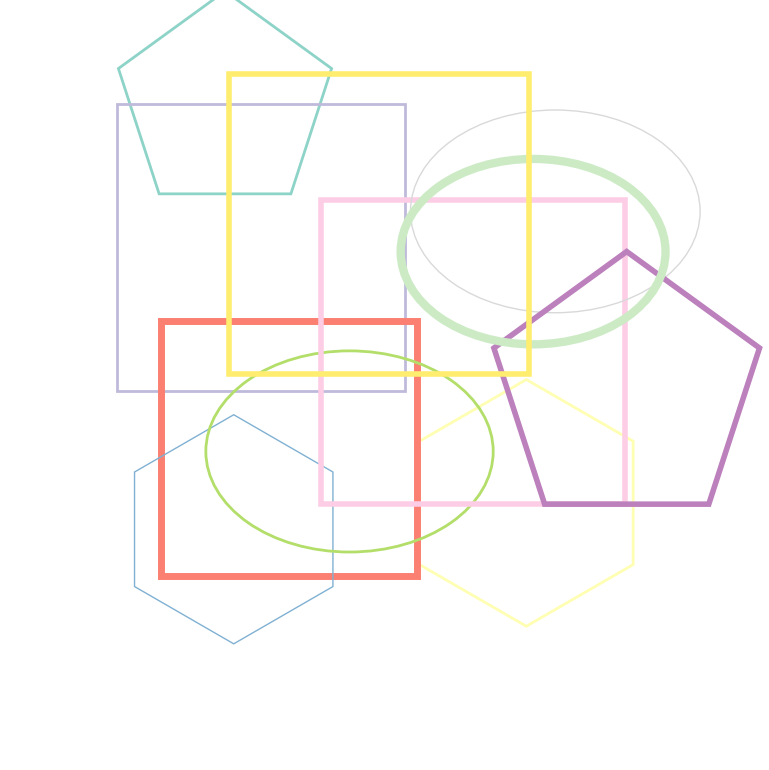[{"shape": "pentagon", "thickness": 1, "radius": 0.73, "center": [0.292, 0.866]}, {"shape": "hexagon", "thickness": 1, "radius": 0.8, "center": [0.684, 0.347]}, {"shape": "square", "thickness": 1, "radius": 0.93, "center": [0.339, 0.679]}, {"shape": "square", "thickness": 2.5, "radius": 0.83, "center": [0.375, 0.417]}, {"shape": "hexagon", "thickness": 0.5, "radius": 0.74, "center": [0.304, 0.313]}, {"shape": "oval", "thickness": 1, "radius": 0.93, "center": [0.454, 0.414]}, {"shape": "square", "thickness": 2, "radius": 0.99, "center": [0.614, 0.542]}, {"shape": "oval", "thickness": 0.5, "radius": 0.94, "center": [0.721, 0.725]}, {"shape": "pentagon", "thickness": 2, "radius": 0.91, "center": [0.814, 0.492]}, {"shape": "oval", "thickness": 3, "radius": 0.86, "center": [0.692, 0.673]}, {"shape": "square", "thickness": 2, "radius": 0.98, "center": [0.492, 0.709]}]